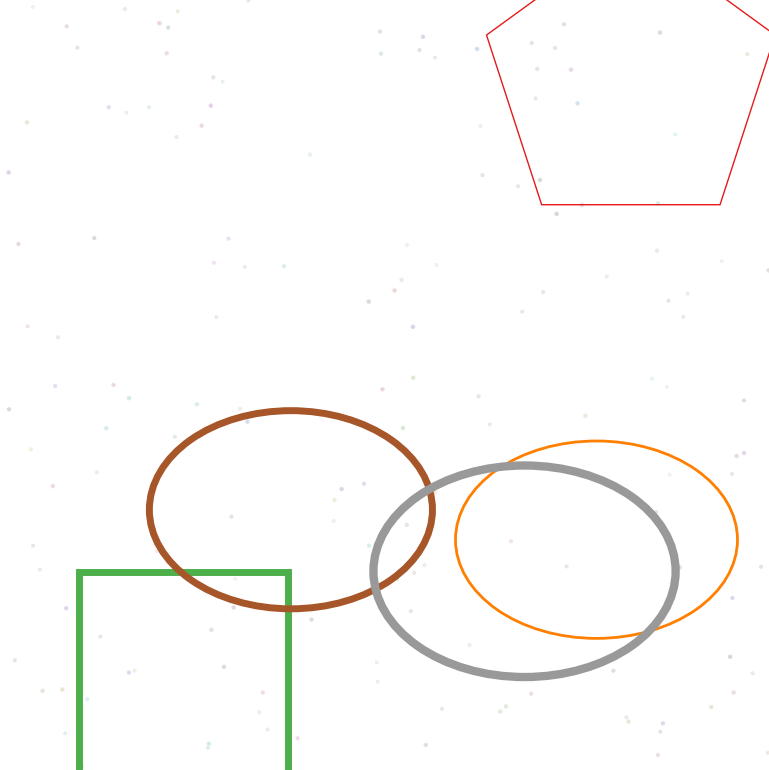[{"shape": "pentagon", "thickness": 0.5, "radius": 0.99, "center": [0.819, 0.894]}, {"shape": "square", "thickness": 2.5, "radius": 0.68, "center": [0.239, 0.122]}, {"shape": "oval", "thickness": 1, "radius": 0.92, "center": [0.775, 0.299]}, {"shape": "oval", "thickness": 2.5, "radius": 0.92, "center": [0.378, 0.338]}, {"shape": "oval", "thickness": 3, "radius": 0.98, "center": [0.681, 0.258]}]